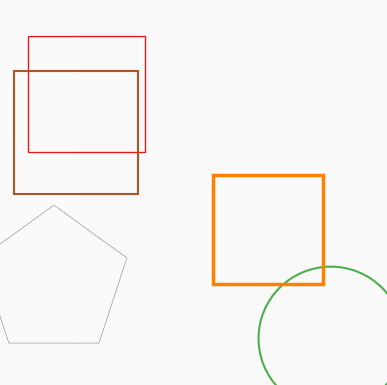[{"shape": "square", "thickness": 1, "radius": 0.75, "center": [0.224, 0.755]}, {"shape": "circle", "thickness": 1.5, "radius": 0.93, "center": [0.854, 0.121]}, {"shape": "square", "thickness": 2.5, "radius": 0.71, "center": [0.691, 0.403]}, {"shape": "square", "thickness": 1.5, "radius": 0.8, "center": [0.196, 0.655]}, {"shape": "pentagon", "thickness": 0.5, "radius": 0.99, "center": [0.139, 0.269]}]